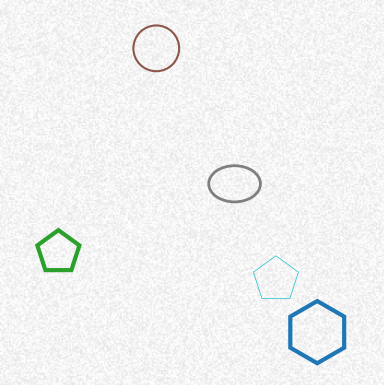[{"shape": "hexagon", "thickness": 3, "radius": 0.4, "center": [0.824, 0.137]}, {"shape": "pentagon", "thickness": 3, "radius": 0.29, "center": [0.152, 0.345]}, {"shape": "circle", "thickness": 1.5, "radius": 0.3, "center": [0.406, 0.874]}, {"shape": "oval", "thickness": 2, "radius": 0.34, "center": [0.609, 0.523]}, {"shape": "pentagon", "thickness": 0.5, "radius": 0.31, "center": [0.717, 0.274]}]